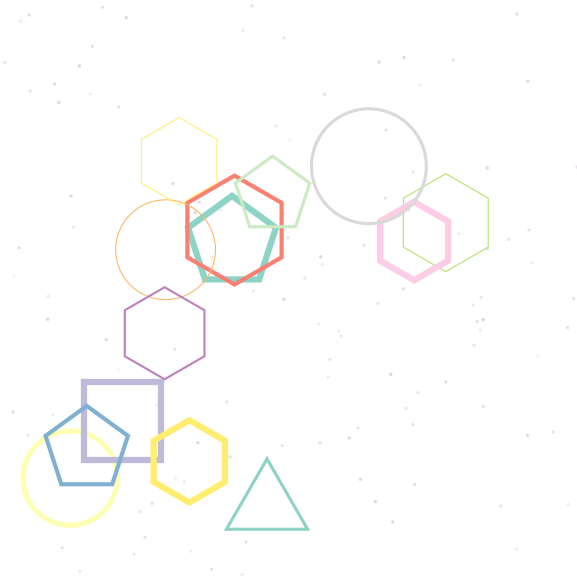[{"shape": "triangle", "thickness": 1.5, "radius": 0.41, "center": [0.462, 0.123]}, {"shape": "pentagon", "thickness": 3, "radius": 0.4, "center": [0.402, 0.58]}, {"shape": "circle", "thickness": 2.5, "radius": 0.41, "center": [0.121, 0.171]}, {"shape": "square", "thickness": 3, "radius": 0.34, "center": [0.212, 0.271]}, {"shape": "hexagon", "thickness": 2, "radius": 0.47, "center": [0.406, 0.601]}, {"shape": "pentagon", "thickness": 2, "radius": 0.37, "center": [0.15, 0.221]}, {"shape": "circle", "thickness": 0.5, "radius": 0.43, "center": [0.287, 0.567]}, {"shape": "hexagon", "thickness": 0.5, "radius": 0.42, "center": [0.772, 0.614]}, {"shape": "hexagon", "thickness": 3, "radius": 0.34, "center": [0.717, 0.582]}, {"shape": "circle", "thickness": 1.5, "radius": 0.5, "center": [0.639, 0.711]}, {"shape": "hexagon", "thickness": 1, "radius": 0.4, "center": [0.285, 0.422]}, {"shape": "pentagon", "thickness": 1.5, "radius": 0.34, "center": [0.472, 0.661]}, {"shape": "hexagon", "thickness": 0.5, "radius": 0.38, "center": [0.31, 0.72]}, {"shape": "hexagon", "thickness": 3, "radius": 0.36, "center": [0.328, 0.2]}]